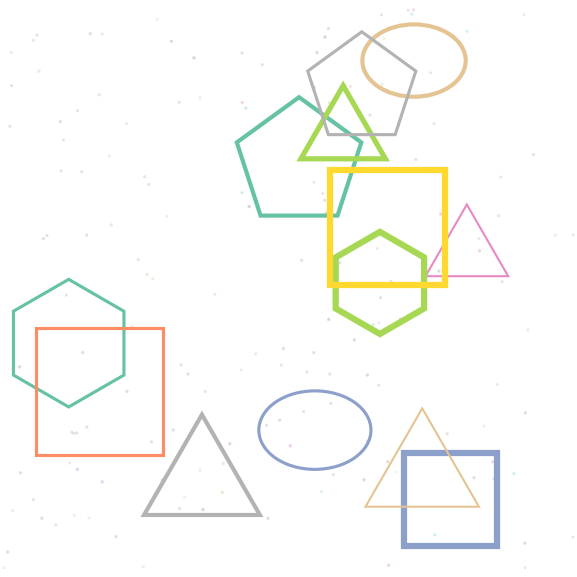[{"shape": "pentagon", "thickness": 2, "radius": 0.57, "center": [0.518, 0.717]}, {"shape": "hexagon", "thickness": 1.5, "radius": 0.55, "center": [0.119, 0.405]}, {"shape": "square", "thickness": 1.5, "radius": 0.55, "center": [0.173, 0.322]}, {"shape": "oval", "thickness": 1.5, "radius": 0.49, "center": [0.545, 0.254]}, {"shape": "square", "thickness": 3, "radius": 0.4, "center": [0.78, 0.134]}, {"shape": "triangle", "thickness": 1, "radius": 0.41, "center": [0.808, 0.562]}, {"shape": "hexagon", "thickness": 3, "radius": 0.44, "center": [0.658, 0.509]}, {"shape": "triangle", "thickness": 2.5, "radius": 0.42, "center": [0.594, 0.766]}, {"shape": "square", "thickness": 3, "radius": 0.5, "center": [0.672, 0.605]}, {"shape": "triangle", "thickness": 1, "radius": 0.57, "center": [0.731, 0.178]}, {"shape": "oval", "thickness": 2, "radius": 0.45, "center": [0.717, 0.894]}, {"shape": "triangle", "thickness": 2, "radius": 0.58, "center": [0.35, 0.165]}, {"shape": "pentagon", "thickness": 1.5, "radius": 0.49, "center": [0.626, 0.846]}]